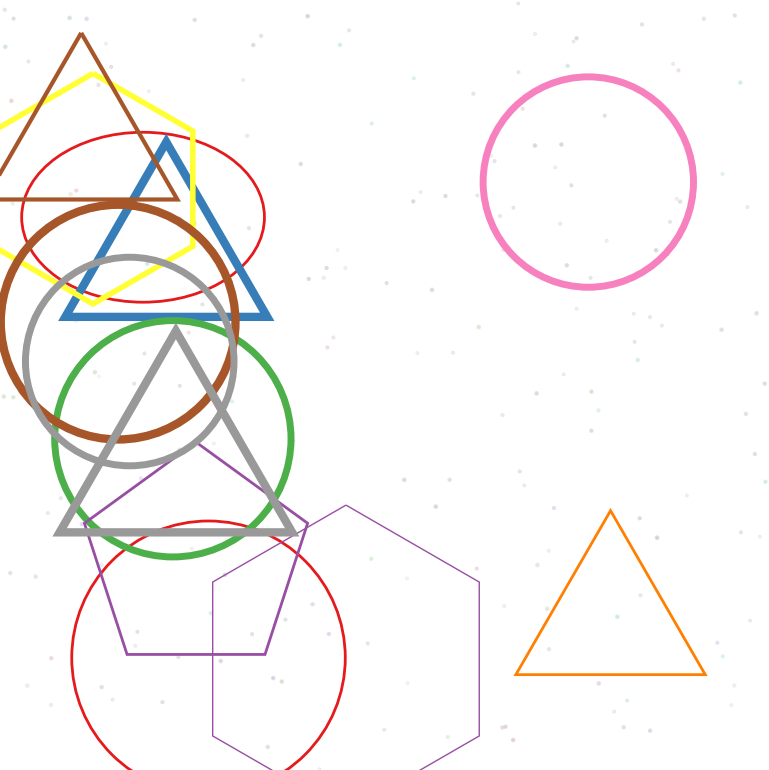[{"shape": "circle", "thickness": 1, "radius": 0.89, "center": [0.271, 0.146]}, {"shape": "oval", "thickness": 1, "radius": 0.79, "center": [0.186, 0.718]}, {"shape": "triangle", "thickness": 3, "radius": 0.76, "center": [0.216, 0.664]}, {"shape": "circle", "thickness": 2.5, "radius": 0.77, "center": [0.224, 0.43]}, {"shape": "pentagon", "thickness": 1, "radius": 0.76, "center": [0.255, 0.273]}, {"shape": "hexagon", "thickness": 0.5, "radius": 1.0, "center": [0.449, 0.144]}, {"shape": "triangle", "thickness": 1, "radius": 0.71, "center": [0.793, 0.195]}, {"shape": "hexagon", "thickness": 2, "radius": 0.75, "center": [0.121, 0.755]}, {"shape": "triangle", "thickness": 1.5, "radius": 0.72, "center": [0.105, 0.813]}, {"shape": "circle", "thickness": 3, "radius": 0.76, "center": [0.153, 0.582]}, {"shape": "circle", "thickness": 2.5, "radius": 0.68, "center": [0.764, 0.764]}, {"shape": "circle", "thickness": 2.5, "radius": 0.68, "center": [0.168, 0.531]}, {"shape": "triangle", "thickness": 3, "radius": 0.87, "center": [0.228, 0.396]}]